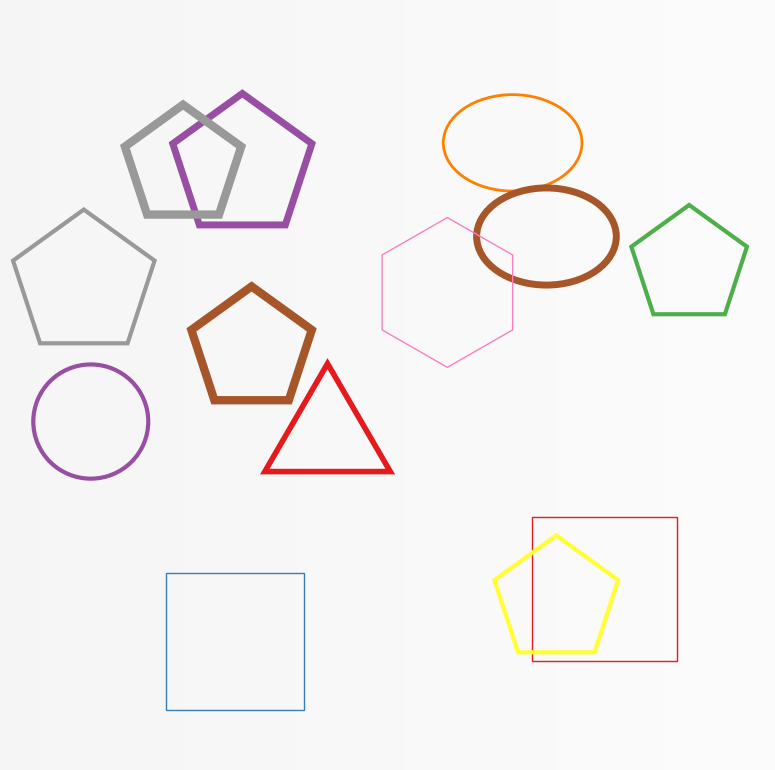[{"shape": "triangle", "thickness": 2, "radius": 0.47, "center": [0.423, 0.434]}, {"shape": "square", "thickness": 0.5, "radius": 0.47, "center": [0.78, 0.235]}, {"shape": "square", "thickness": 0.5, "radius": 0.45, "center": [0.303, 0.167]}, {"shape": "pentagon", "thickness": 1.5, "radius": 0.39, "center": [0.889, 0.655]}, {"shape": "pentagon", "thickness": 2.5, "radius": 0.47, "center": [0.313, 0.784]}, {"shape": "circle", "thickness": 1.5, "radius": 0.37, "center": [0.117, 0.453]}, {"shape": "oval", "thickness": 1, "radius": 0.45, "center": [0.661, 0.814]}, {"shape": "pentagon", "thickness": 1.5, "radius": 0.42, "center": [0.718, 0.221]}, {"shape": "oval", "thickness": 2.5, "radius": 0.45, "center": [0.705, 0.693]}, {"shape": "pentagon", "thickness": 3, "radius": 0.41, "center": [0.325, 0.546]}, {"shape": "hexagon", "thickness": 0.5, "radius": 0.49, "center": [0.577, 0.62]}, {"shape": "pentagon", "thickness": 1.5, "radius": 0.48, "center": [0.108, 0.632]}, {"shape": "pentagon", "thickness": 3, "radius": 0.39, "center": [0.236, 0.785]}]